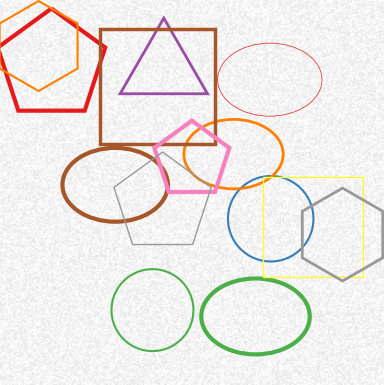[{"shape": "oval", "thickness": 0.5, "radius": 0.68, "center": [0.701, 0.793]}, {"shape": "pentagon", "thickness": 3, "radius": 0.73, "center": [0.134, 0.831]}, {"shape": "circle", "thickness": 1.5, "radius": 0.55, "center": [0.703, 0.432]}, {"shape": "circle", "thickness": 1.5, "radius": 0.53, "center": [0.396, 0.195]}, {"shape": "oval", "thickness": 3, "radius": 0.7, "center": [0.664, 0.178]}, {"shape": "triangle", "thickness": 2, "radius": 0.66, "center": [0.425, 0.822]}, {"shape": "oval", "thickness": 2, "radius": 0.64, "center": [0.607, 0.6]}, {"shape": "hexagon", "thickness": 1.5, "radius": 0.58, "center": [0.1, 0.881]}, {"shape": "square", "thickness": 1, "radius": 0.65, "center": [0.813, 0.41]}, {"shape": "square", "thickness": 2.5, "radius": 0.75, "center": [0.41, 0.777]}, {"shape": "oval", "thickness": 3, "radius": 0.68, "center": [0.299, 0.52]}, {"shape": "pentagon", "thickness": 3, "radius": 0.51, "center": [0.498, 0.584]}, {"shape": "hexagon", "thickness": 2, "radius": 0.6, "center": [0.89, 0.391]}, {"shape": "pentagon", "thickness": 1, "radius": 0.66, "center": [0.422, 0.472]}]